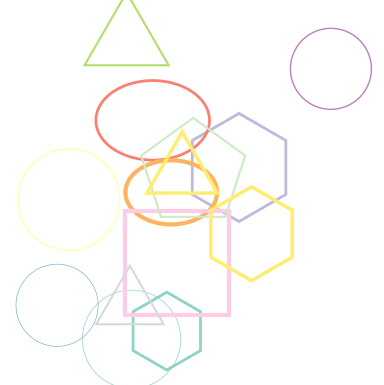[{"shape": "hexagon", "thickness": 2, "radius": 0.51, "center": [0.433, 0.14]}, {"shape": "circle", "thickness": 0.5, "radius": 0.64, "center": [0.342, 0.119]}, {"shape": "circle", "thickness": 1, "radius": 0.66, "center": [0.179, 0.482]}, {"shape": "hexagon", "thickness": 2, "radius": 0.7, "center": [0.621, 0.565]}, {"shape": "oval", "thickness": 2, "radius": 0.74, "center": [0.397, 0.687]}, {"shape": "circle", "thickness": 0.5, "radius": 0.53, "center": [0.148, 0.207]}, {"shape": "oval", "thickness": 3, "radius": 0.6, "center": [0.445, 0.5]}, {"shape": "triangle", "thickness": 1.5, "radius": 0.63, "center": [0.329, 0.894]}, {"shape": "square", "thickness": 3, "radius": 0.68, "center": [0.46, 0.317]}, {"shape": "triangle", "thickness": 1.5, "radius": 0.51, "center": [0.337, 0.208]}, {"shape": "circle", "thickness": 1, "radius": 0.53, "center": [0.86, 0.821]}, {"shape": "pentagon", "thickness": 1.5, "radius": 0.71, "center": [0.502, 0.552]}, {"shape": "hexagon", "thickness": 2.5, "radius": 0.61, "center": [0.653, 0.393]}, {"shape": "triangle", "thickness": 2.5, "radius": 0.53, "center": [0.473, 0.551]}]